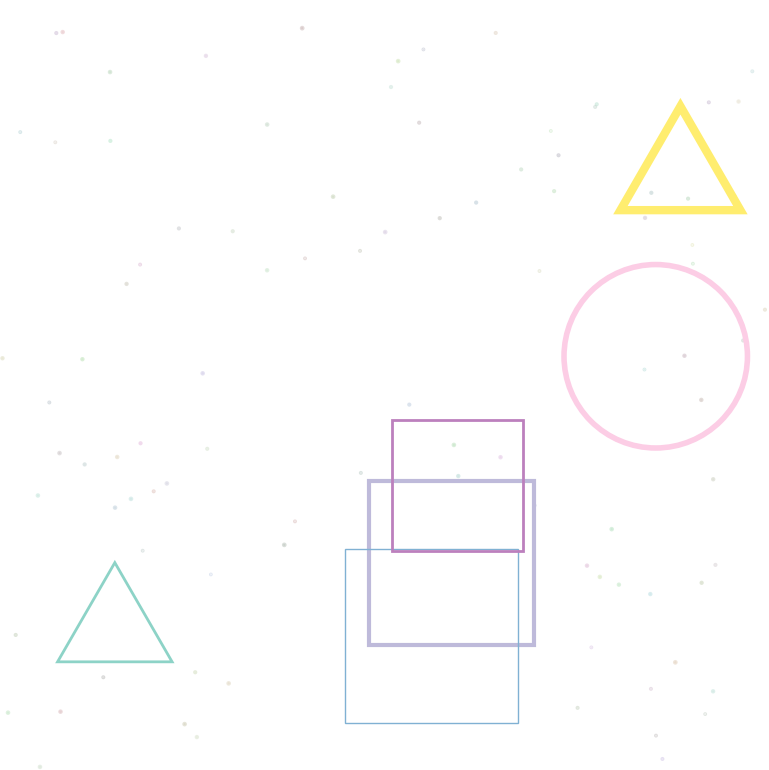[{"shape": "triangle", "thickness": 1, "radius": 0.43, "center": [0.149, 0.183]}, {"shape": "square", "thickness": 1.5, "radius": 0.53, "center": [0.586, 0.269]}, {"shape": "square", "thickness": 0.5, "radius": 0.56, "center": [0.561, 0.174]}, {"shape": "circle", "thickness": 2, "radius": 0.6, "center": [0.852, 0.537]}, {"shape": "square", "thickness": 1, "radius": 0.43, "center": [0.594, 0.37]}, {"shape": "triangle", "thickness": 3, "radius": 0.45, "center": [0.884, 0.772]}]